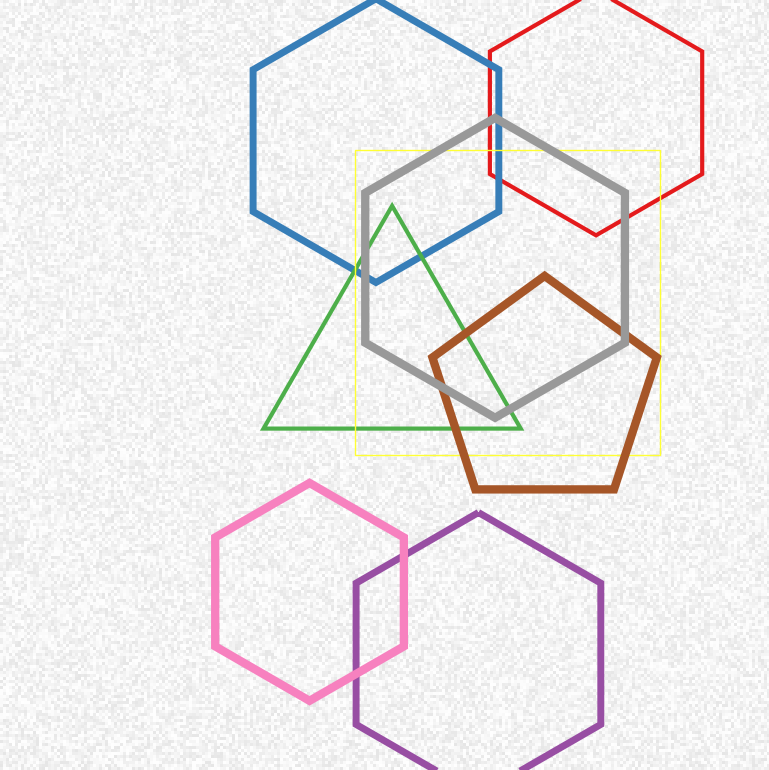[{"shape": "hexagon", "thickness": 1.5, "radius": 0.8, "center": [0.774, 0.854]}, {"shape": "hexagon", "thickness": 2.5, "radius": 0.92, "center": [0.488, 0.817]}, {"shape": "triangle", "thickness": 1.5, "radius": 0.96, "center": [0.509, 0.54]}, {"shape": "hexagon", "thickness": 2.5, "radius": 0.92, "center": [0.621, 0.151]}, {"shape": "square", "thickness": 0.5, "radius": 0.99, "center": [0.659, 0.608]}, {"shape": "pentagon", "thickness": 3, "radius": 0.77, "center": [0.707, 0.488]}, {"shape": "hexagon", "thickness": 3, "radius": 0.71, "center": [0.402, 0.231]}, {"shape": "hexagon", "thickness": 3, "radius": 0.97, "center": [0.643, 0.652]}]